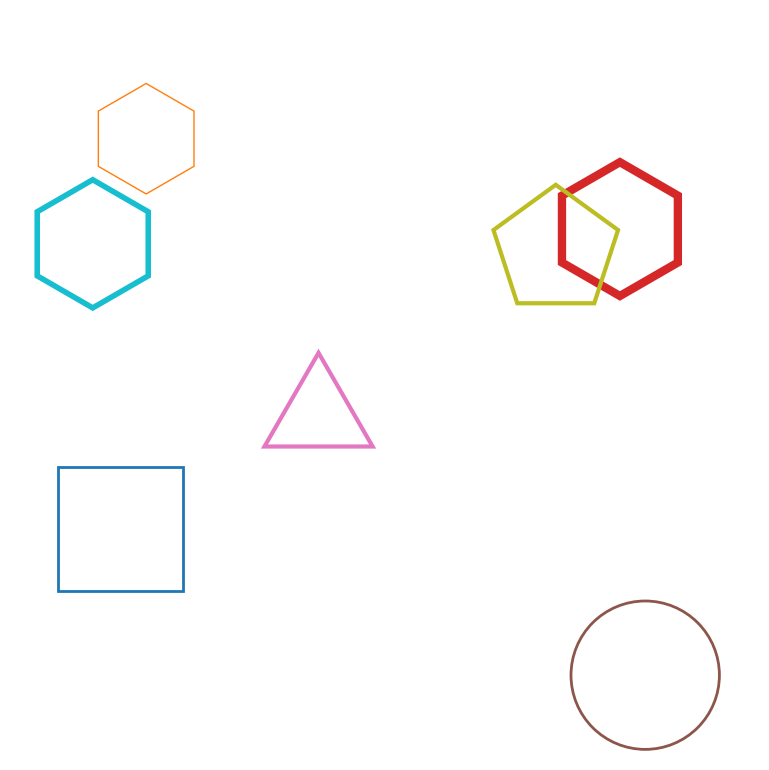[{"shape": "square", "thickness": 1, "radius": 0.41, "center": [0.157, 0.313]}, {"shape": "hexagon", "thickness": 0.5, "radius": 0.36, "center": [0.19, 0.82]}, {"shape": "hexagon", "thickness": 3, "radius": 0.43, "center": [0.805, 0.703]}, {"shape": "circle", "thickness": 1, "radius": 0.48, "center": [0.838, 0.123]}, {"shape": "triangle", "thickness": 1.5, "radius": 0.41, "center": [0.414, 0.461]}, {"shape": "pentagon", "thickness": 1.5, "radius": 0.43, "center": [0.722, 0.675]}, {"shape": "hexagon", "thickness": 2, "radius": 0.42, "center": [0.12, 0.683]}]